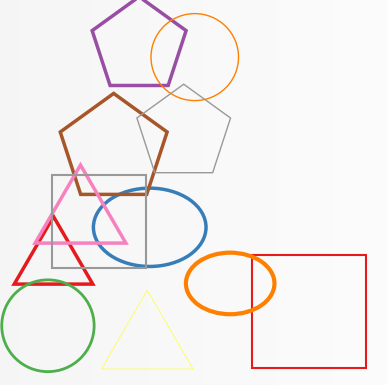[{"shape": "triangle", "thickness": 2.5, "radius": 0.59, "center": [0.138, 0.321]}, {"shape": "square", "thickness": 1.5, "radius": 0.74, "center": [0.798, 0.191]}, {"shape": "oval", "thickness": 2.5, "radius": 0.73, "center": [0.386, 0.41]}, {"shape": "circle", "thickness": 2, "radius": 0.6, "center": [0.124, 0.154]}, {"shape": "pentagon", "thickness": 2.5, "radius": 0.64, "center": [0.359, 0.881]}, {"shape": "oval", "thickness": 3, "radius": 0.57, "center": [0.594, 0.264]}, {"shape": "circle", "thickness": 1, "radius": 0.56, "center": [0.503, 0.852]}, {"shape": "triangle", "thickness": 0.5, "radius": 0.68, "center": [0.38, 0.11]}, {"shape": "pentagon", "thickness": 2.5, "radius": 0.72, "center": [0.293, 0.612]}, {"shape": "triangle", "thickness": 2.5, "radius": 0.68, "center": [0.208, 0.436]}, {"shape": "square", "thickness": 1.5, "radius": 0.61, "center": [0.255, 0.424]}, {"shape": "pentagon", "thickness": 1, "radius": 0.64, "center": [0.474, 0.654]}]